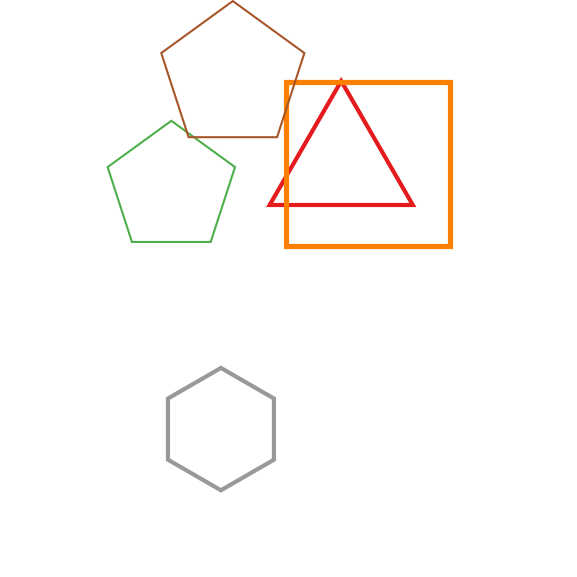[{"shape": "triangle", "thickness": 2, "radius": 0.72, "center": [0.591, 0.716]}, {"shape": "pentagon", "thickness": 1, "radius": 0.58, "center": [0.297, 0.674]}, {"shape": "square", "thickness": 2.5, "radius": 0.71, "center": [0.638, 0.715]}, {"shape": "pentagon", "thickness": 1, "radius": 0.65, "center": [0.403, 0.867]}, {"shape": "hexagon", "thickness": 2, "radius": 0.53, "center": [0.383, 0.256]}]